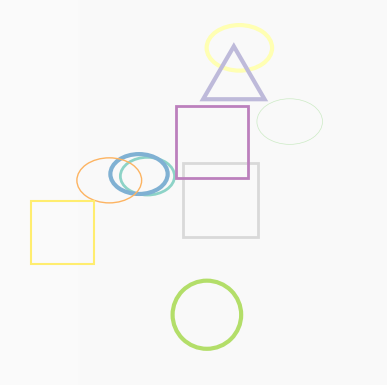[{"shape": "oval", "thickness": 2, "radius": 0.35, "center": [0.381, 0.542]}, {"shape": "oval", "thickness": 3, "radius": 0.42, "center": [0.618, 0.876]}, {"shape": "triangle", "thickness": 3, "radius": 0.46, "center": [0.603, 0.788]}, {"shape": "oval", "thickness": 3, "radius": 0.37, "center": [0.359, 0.548]}, {"shape": "oval", "thickness": 1, "radius": 0.42, "center": [0.282, 0.532]}, {"shape": "circle", "thickness": 3, "radius": 0.44, "center": [0.534, 0.183]}, {"shape": "square", "thickness": 2, "radius": 0.48, "center": [0.568, 0.48]}, {"shape": "square", "thickness": 2, "radius": 0.47, "center": [0.547, 0.632]}, {"shape": "oval", "thickness": 0.5, "radius": 0.42, "center": [0.748, 0.684]}, {"shape": "square", "thickness": 1.5, "radius": 0.41, "center": [0.16, 0.397]}]